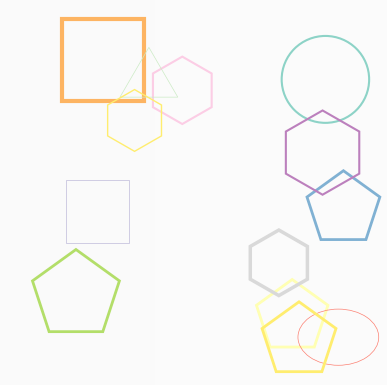[{"shape": "circle", "thickness": 1.5, "radius": 0.56, "center": [0.84, 0.794]}, {"shape": "pentagon", "thickness": 2, "radius": 0.48, "center": [0.754, 0.177]}, {"shape": "square", "thickness": 0.5, "radius": 0.41, "center": [0.252, 0.451]}, {"shape": "oval", "thickness": 0.5, "radius": 0.52, "center": [0.873, 0.124]}, {"shape": "pentagon", "thickness": 2, "radius": 0.49, "center": [0.886, 0.458]}, {"shape": "square", "thickness": 3, "radius": 0.53, "center": [0.265, 0.844]}, {"shape": "pentagon", "thickness": 2, "radius": 0.59, "center": [0.196, 0.234]}, {"shape": "hexagon", "thickness": 1.5, "radius": 0.44, "center": [0.47, 0.765]}, {"shape": "hexagon", "thickness": 2.5, "radius": 0.43, "center": [0.72, 0.317]}, {"shape": "hexagon", "thickness": 1.5, "radius": 0.55, "center": [0.832, 0.604]}, {"shape": "triangle", "thickness": 0.5, "radius": 0.43, "center": [0.384, 0.791]}, {"shape": "pentagon", "thickness": 2, "radius": 0.5, "center": [0.772, 0.116]}, {"shape": "hexagon", "thickness": 1, "radius": 0.4, "center": [0.347, 0.687]}]